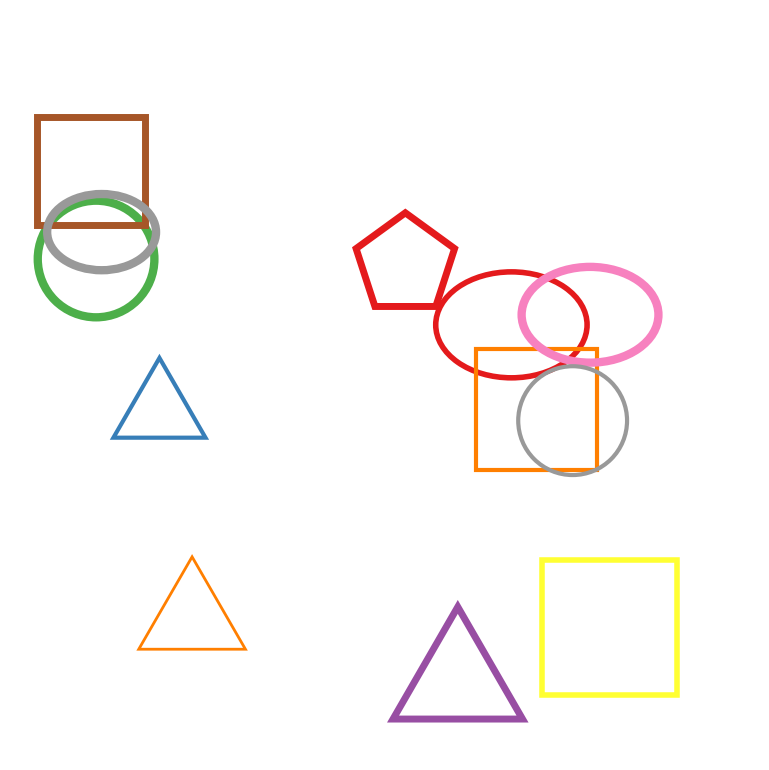[{"shape": "oval", "thickness": 2, "radius": 0.49, "center": [0.664, 0.578]}, {"shape": "pentagon", "thickness": 2.5, "radius": 0.34, "center": [0.526, 0.656]}, {"shape": "triangle", "thickness": 1.5, "radius": 0.35, "center": [0.207, 0.466]}, {"shape": "circle", "thickness": 3, "radius": 0.38, "center": [0.125, 0.664]}, {"shape": "triangle", "thickness": 2.5, "radius": 0.49, "center": [0.595, 0.115]}, {"shape": "square", "thickness": 1.5, "radius": 0.39, "center": [0.696, 0.468]}, {"shape": "triangle", "thickness": 1, "radius": 0.4, "center": [0.249, 0.197]}, {"shape": "square", "thickness": 2, "radius": 0.44, "center": [0.791, 0.185]}, {"shape": "square", "thickness": 2.5, "radius": 0.35, "center": [0.118, 0.778]}, {"shape": "oval", "thickness": 3, "radius": 0.44, "center": [0.766, 0.591]}, {"shape": "oval", "thickness": 3, "radius": 0.35, "center": [0.132, 0.699]}, {"shape": "circle", "thickness": 1.5, "radius": 0.35, "center": [0.744, 0.454]}]